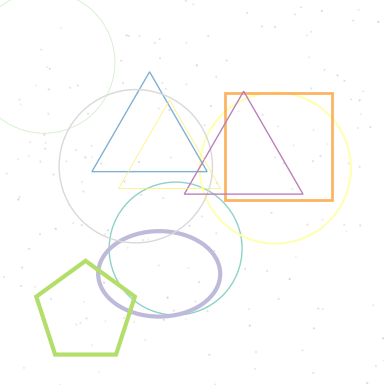[{"shape": "circle", "thickness": 1, "radius": 0.86, "center": [0.456, 0.354]}, {"shape": "circle", "thickness": 1.5, "radius": 0.98, "center": [0.715, 0.563]}, {"shape": "oval", "thickness": 3, "radius": 0.79, "center": [0.413, 0.289]}, {"shape": "triangle", "thickness": 1, "radius": 0.86, "center": [0.388, 0.641]}, {"shape": "square", "thickness": 2, "radius": 0.7, "center": [0.724, 0.619]}, {"shape": "pentagon", "thickness": 3, "radius": 0.67, "center": [0.222, 0.188]}, {"shape": "circle", "thickness": 1, "radius": 1.0, "center": [0.353, 0.568]}, {"shape": "triangle", "thickness": 1, "radius": 0.89, "center": [0.633, 0.585]}, {"shape": "circle", "thickness": 0.5, "radius": 0.92, "center": [0.114, 0.838]}, {"shape": "triangle", "thickness": 0.5, "radius": 0.77, "center": [0.44, 0.587]}]